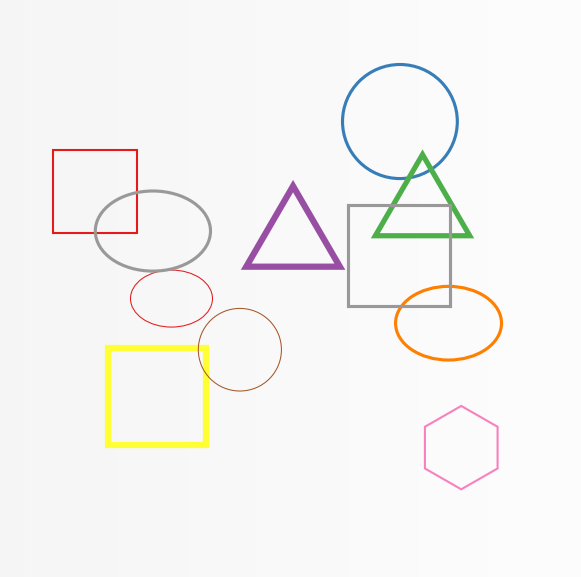[{"shape": "oval", "thickness": 0.5, "radius": 0.35, "center": [0.295, 0.482]}, {"shape": "square", "thickness": 1, "radius": 0.36, "center": [0.164, 0.668]}, {"shape": "circle", "thickness": 1.5, "radius": 0.49, "center": [0.688, 0.789]}, {"shape": "triangle", "thickness": 2.5, "radius": 0.47, "center": [0.727, 0.638]}, {"shape": "triangle", "thickness": 3, "radius": 0.47, "center": [0.504, 0.584]}, {"shape": "oval", "thickness": 1.5, "radius": 0.46, "center": [0.772, 0.439]}, {"shape": "square", "thickness": 3, "radius": 0.42, "center": [0.27, 0.312]}, {"shape": "circle", "thickness": 0.5, "radius": 0.36, "center": [0.413, 0.394]}, {"shape": "hexagon", "thickness": 1, "radius": 0.36, "center": [0.794, 0.224]}, {"shape": "oval", "thickness": 1.5, "radius": 0.5, "center": [0.263, 0.599]}, {"shape": "square", "thickness": 1.5, "radius": 0.44, "center": [0.687, 0.557]}]